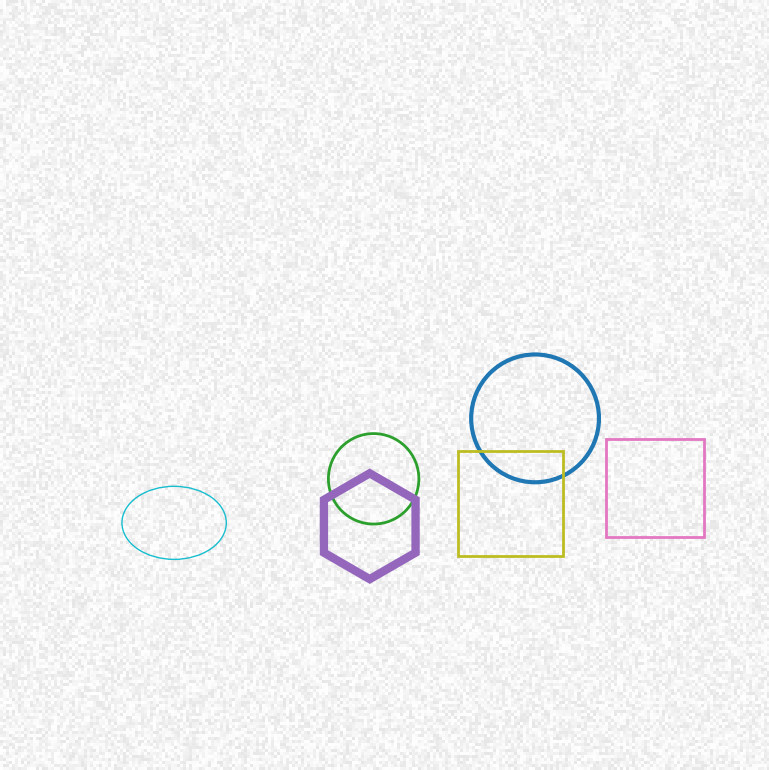[{"shape": "circle", "thickness": 1.5, "radius": 0.41, "center": [0.695, 0.457]}, {"shape": "circle", "thickness": 1, "radius": 0.29, "center": [0.485, 0.378]}, {"shape": "hexagon", "thickness": 3, "radius": 0.34, "center": [0.48, 0.317]}, {"shape": "square", "thickness": 1, "radius": 0.32, "center": [0.85, 0.366]}, {"shape": "square", "thickness": 1, "radius": 0.34, "center": [0.663, 0.346]}, {"shape": "oval", "thickness": 0.5, "radius": 0.34, "center": [0.226, 0.321]}]